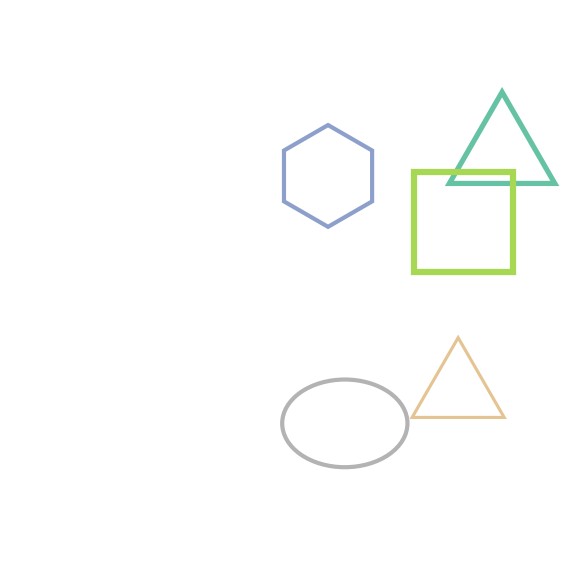[{"shape": "triangle", "thickness": 2.5, "radius": 0.53, "center": [0.869, 0.734]}, {"shape": "hexagon", "thickness": 2, "radius": 0.44, "center": [0.568, 0.694]}, {"shape": "square", "thickness": 3, "radius": 0.43, "center": [0.802, 0.615]}, {"shape": "triangle", "thickness": 1.5, "radius": 0.46, "center": [0.793, 0.322]}, {"shape": "oval", "thickness": 2, "radius": 0.54, "center": [0.597, 0.266]}]